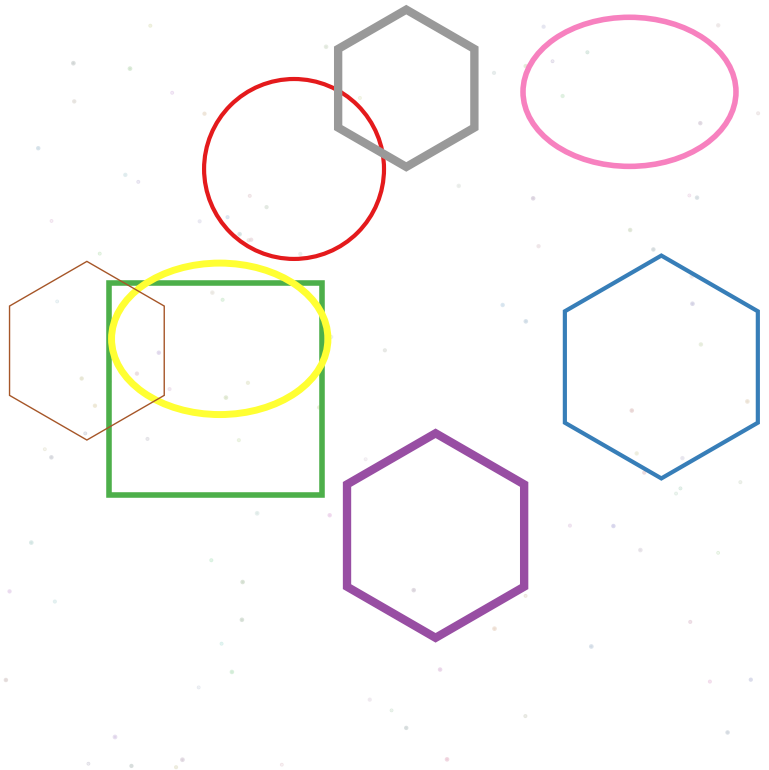[{"shape": "circle", "thickness": 1.5, "radius": 0.58, "center": [0.382, 0.781]}, {"shape": "hexagon", "thickness": 1.5, "radius": 0.72, "center": [0.859, 0.523]}, {"shape": "square", "thickness": 2, "radius": 0.69, "center": [0.279, 0.495]}, {"shape": "hexagon", "thickness": 3, "radius": 0.66, "center": [0.566, 0.304]}, {"shape": "oval", "thickness": 2.5, "radius": 0.7, "center": [0.285, 0.56]}, {"shape": "hexagon", "thickness": 0.5, "radius": 0.58, "center": [0.113, 0.545]}, {"shape": "oval", "thickness": 2, "radius": 0.69, "center": [0.818, 0.881]}, {"shape": "hexagon", "thickness": 3, "radius": 0.51, "center": [0.528, 0.885]}]